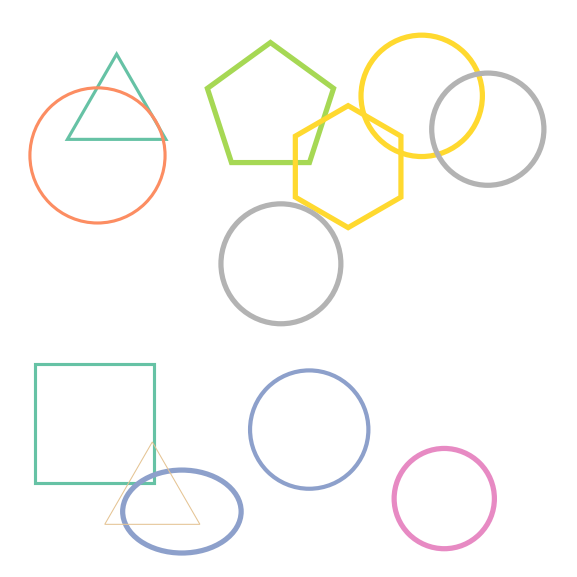[{"shape": "triangle", "thickness": 1.5, "radius": 0.49, "center": [0.202, 0.807]}, {"shape": "square", "thickness": 1.5, "radius": 0.52, "center": [0.164, 0.266]}, {"shape": "circle", "thickness": 1.5, "radius": 0.59, "center": [0.169, 0.73]}, {"shape": "oval", "thickness": 2.5, "radius": 0.51, "center": [0.315, 0.113]}, {"shape": "circle", "thickness": 2, "radius": 0.51, "center": [0.535, 0.255]}, {"shape": "circle", "thickness": 2.5, "radius": 0.43, "center": [0.769, 0.136]}, {"shape": "pentagon", "thickness": 2.5, "radius": 0.57, "center": [0.468, 0.811]}, {"shape": "circle", "thickness": 2.5, "radius": 0.53, "center": [0.73, 0.833]}, {"shape": "hexagon", "thickness": 2.5, "radius": 0.53, "center": [0.603, 0.711]}, {"shape": "triangle", "thickness": 0.5, "radius": 0.48, "center": [0.264, 0.139]}, {"shape": "circle", "thickness": 2.5, "radius": 0.52, "center": [0.486, 0.542]}, {"shape": "circle", "thickness": 2.5, "radius": 0.49, "center": [0.845, 0.775]}]